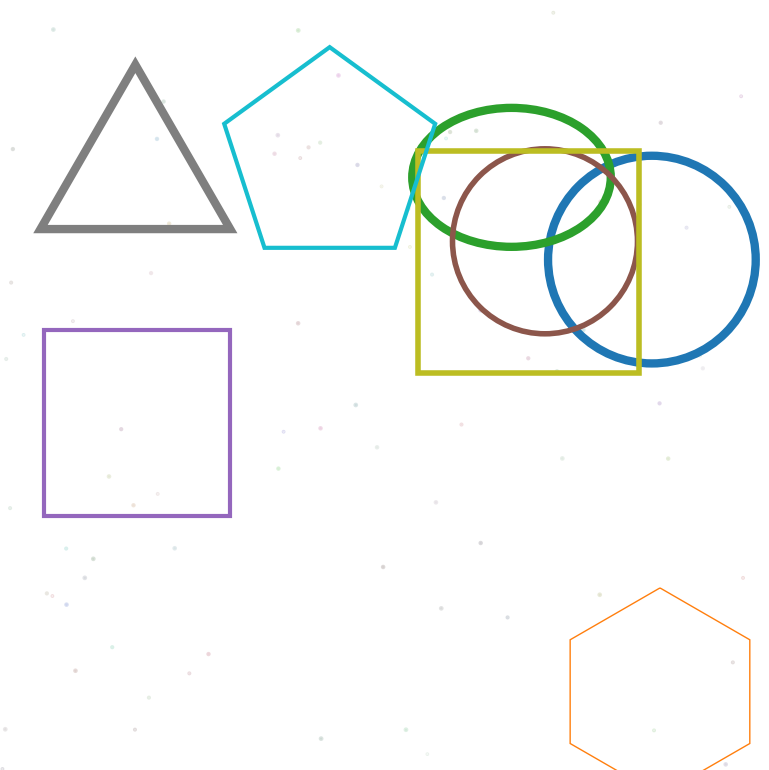[{"shape": "circle", "thickness": 3, "radius": 0.67, "center": [0.847, 0.663]}, {"shape": "hexagon", "thickness": 0.5, "radius": 0.67, "center": [0.857, 0.102]}, {"shape": "oval", "thickness": 3, "radius": 0.64, "center": [0.664, 0.77]}, {"shape": "square", "thickness": 1.5, "radius": 0.6, "center": [0.178, 0.451]}, {"shape": "circle", "thickness": 2, "radius": 0.6, "center": [0.708, 0.687]}, {"shape": "triangle", "thickness": 3, "radius": 0.71, "center": [0.176, 0.774]}, {"shape": "square", "thickness": 2, "radius": 0.72, "center": [0.686, 0.659]}, {"shape": "pentagon", "thickness": 1.5, "radius": 0.72, "center": [0.428, 0.795]}]